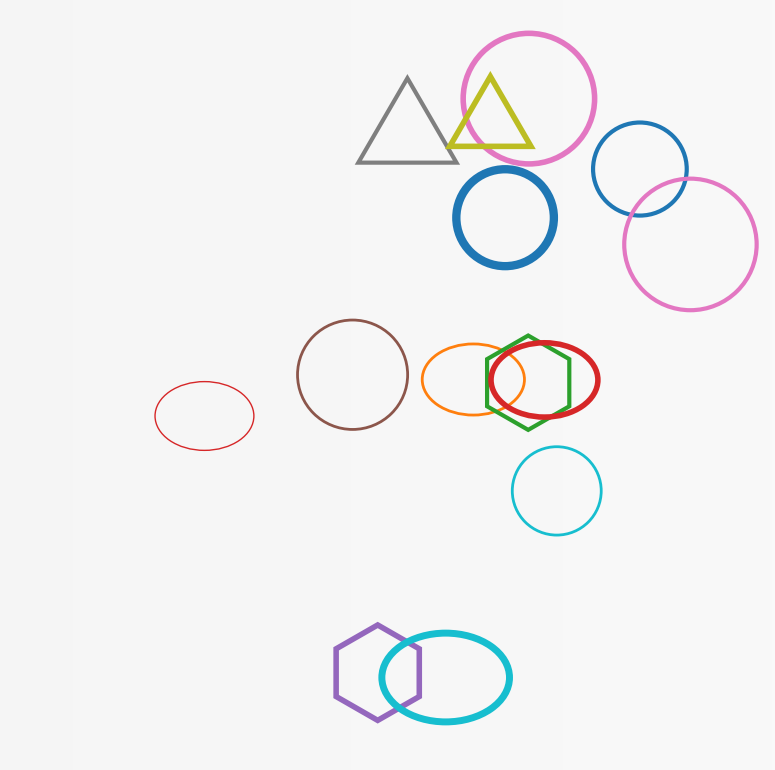[{"shape": "circle", "thickness": 1.5, "radius": 0.3, "center": [0.826, 0.78]}, {"shape": "circle", "thickness": 3, "radius": 0.31, "center": [0.652, 0.717]}, {"shape": "oval", "thickness": 1, "radius": 0.33, "center": [0.611, 0.507]}, {"shape": "hexagon", "thickness": 1.5, "radius": 0.31, "center": [0.682, 0.503]}, {"shape": "oval", "thickness": 0.5, "radius": 0.32, "center": [0.264, 0.46]}, {"shape": "oval", "thickness": 2, "radius": 0.34, "center": [0.703, 0.507]}, {"shape": "hexagon", "thickness": 2, "radius": 0.31, "center": [0.487, 0.126]}, {"shape": "circle", "thickness": 1, "radius": 0.36, "center": [0.455, 0.513]}, {"shape": "circle", "thickness": 1.5, "radius": 0.43, "center": [0.891, 0.683]}, {"shape": "circle", "thickness": 2, "radius": 0.42, "center": [0.682, 0.872]}, {"shape": "triangle", "thickness": 1.5, "radius": 0.37, "center": [0.526, 0.825]}, {"shape": "triangle", "thickness": 2, "radius": 0.3, "center": [0.633, 0.84]}, {"shape": "oval", "thickness": 2.5, "radius": 0.41, "center": [0.575, 0.12]}, {"shape": "circle", "thickness": 1, "radius": 0.29, "center": [0.718, 0.362]}]